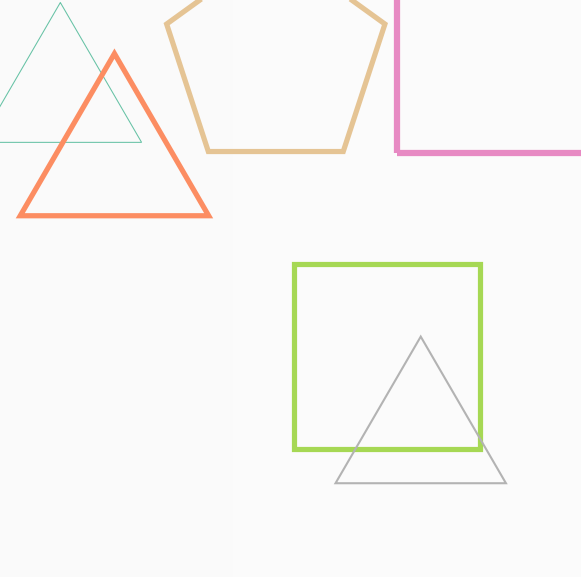[{"shape": "triangle", "thickness": 0.5, "radius": 0.81, "center": [0.104, 0.833]}, {"shape": "triangle", "thickness": 2.5, "radius": 0.94, "center": [0.197, 0.719]}, {"shape": "square", "thickness": 3, "radius": 0.81, "center": [0.845, 0.895]}, {"shape": "square", "thickness": 2.5, "radius": 0.8, "center": [0.665, 0.382]}, {"shape": "pentagon", "thickness": 2.5, "radius": 0.99, "center": [0.474, 0.896]}, {"shape": "triangle", "thickness": 1, "radius": 0.85, "center": [0.724, 0.247]}]